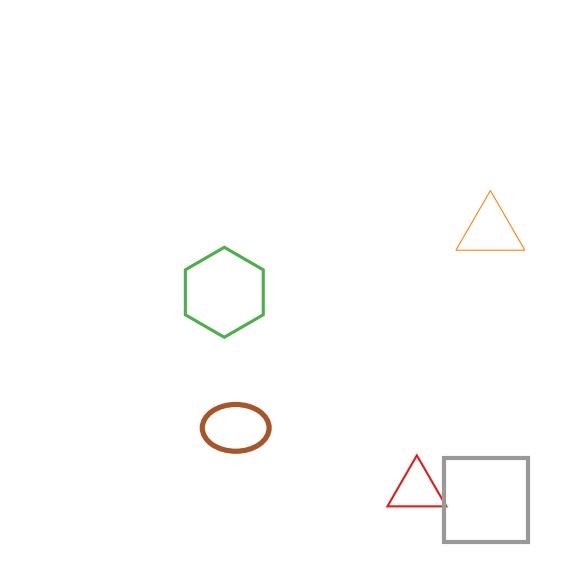[{"shape": "triangle", "thickness": 1, "radius": 0.29, "center": [0.722, 0.152]}, {"shape": "hexagon", "thickness": 1.5, "radius": 0.39, "center": [0.388, 0.493]}, {"shape": "triangle", "thickness": 0.5, "radius": 0.34, "center": [0.849, 0.6]}, {"shape": "oval", "thickness": 2.5, "radius": 0.29, "center": [0.408, 0.258]}, {"shape": "square", "thickness": 2, "radius": 0.36, "center": [0.842, 0.133]}]